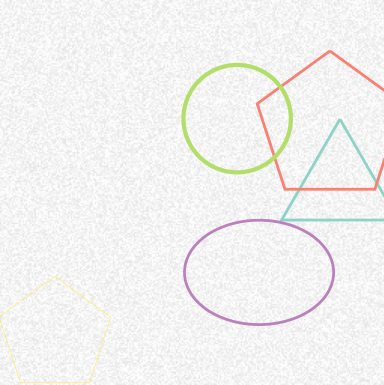[{"shape": "triangle", "thickness": 2, "radius": 0.87, "center": [0.883, 0.516]}, {"shape": "pentagon", "thickness": 2, "radius": 0.99, "center": [0.857, 0.669]}, {"shape": "circle", "thickness": 3, "radius": 0.7, "center": [0.616, 0.692]}, {"shape": "oval", "thickness": 2, "radius": 0.97, "center": [0.673, 0.292]}, {"shape": "pentagon", "thickness": 0.5, "radius": 0.76, "center": [0.143, 0.129]}]